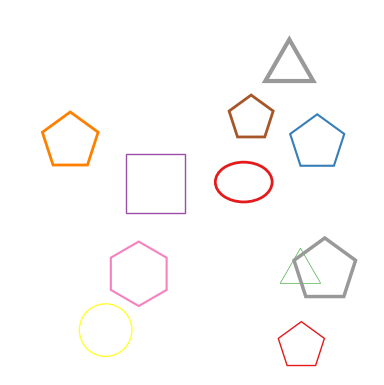[{"shape": "pentagon", "thickness": 1, "radius": 0.31, "center": [0.783, 0.102]}, {"shape": "oval", "thickness": 2, "radius": 0.37, "center": [0.633, 0.527]}, {"shape": "pentagon", "thickness": 1.5, "radius": 0.37, "center": [0.824, 0.629]}, {"shape": "triangle", "thickness": 0.5, "radius": 0.3, "center": [0.78, 0.294]}, {"shape": "square", "thickness": 1, "radius": 0.38, "center": [0.403, 0.524]}, {"shape": "pentagon", "thickness": 2, "radius": 0.38, "center": [0.182, 0.633]}, {"shape": "circle", "thickness": 1, "radius": 0.34, "center": [0.274, 0.143]}, {"shape": "pentagon", "thickness": 2, "radius": 0.3, "center": [0.652, 0.693]}, {"shape": "hexagon", "thickness": 1.5, "radius": 0.42, "center": [0.36, 0.289]}, {"shape": "triangle", "thickness": 3, "radius": 0.36, "center": [0.751, 0.826]}, {"shape": "pentagon", "thickness": 2.5, "radius": 0.42, "center": [0.844, 0.298]}]